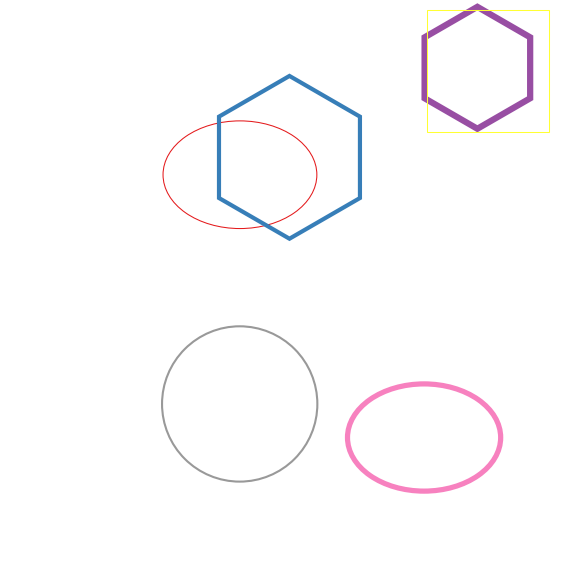[{"shape": "oval", "thickness": 0.5, "radius": 0.67, "center": [0.415, 0.697]}, {"shape": "hexagon", "thickness": 2, "radius": 0.7, "center": [0.501, 0.727]}, {"shape": "hexagon", "thickness": 3, "radius": 0.53, "center": [0.827, 0.882]}, {"shape": "square", "thickness": 0.5, "radius": 0.53, "center": [0.844, 0.877]}, {"shape": "oval", "thickness": 2.5, "radius": 0.66, "center": [0.734, 0.242]}, {"shape": "circle", "thickness": 1, "radius": 0.67, "center": [0.415, 0.3]}]